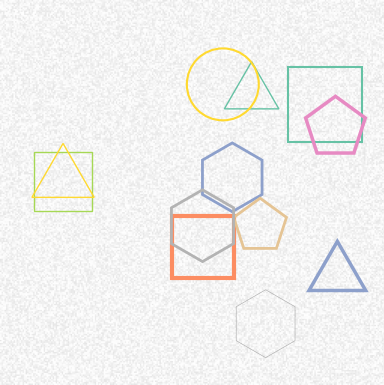[{"shape": "triangle", "thickness": 1, "radius": 0.41, "center": [0.654, 0.758]}, {"shape": "square", "thickness": 1.5, "radius": 0.49, "center": [0.844, 0.729]}, {"shape": "square", "thickness": 3, "radius": 0.4, "center": [0.527, 0.36]}, {"shape": "hexagon", "thickness": 2, "radius": 0.45, "center": [0.603, 0.539]}, {"shape": "triangle", "thickness": 2.5, "radius": 0.42, "center": [0.876, 0.288]}, {"shape": "pentagon", "thickness": 2.5, "radius": 0.41, "center": [0.871, 0.668]}, {"shape": "square", "thickness": 1, "radius": 0.38, "center": [0.163, 0.528]}, {"shape": "circle", "thickness": 1.5, "radius": 0.47, "center": [0.579, 0.781]}, {"shape": "triangle", "thickness": 1, "radius": 0.47, "center": [0.164, 0.534]}, {"shape": "pentagon", "thickness": 2, "radius": 0.36, "center": [0.676, 0.413]}, {"shape": "hexagon", "thickness": 0.5, "radius": 0.44, "center": [0.69, 0.159]}, {"shape": "hexagon", "thickness": 2, "radius": 0.47, "center": [0.526, 0.414]}]